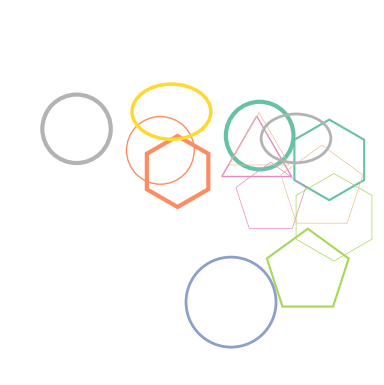[{"shape": "circle", "thickness": 3, "radius": 0.44, "center": [0.674, 0.648]}, {"shape": "hexagon", "thickness": 1.5, "radius": 0.52, "center": [0.855, 0.585]}, {"shape": "hexagon", "thickness": 3, "radius": 0.46, "center": [0.461, 0.555]}, {"shape": "circle", "thickness": 1, "radius": 0.44, "center": [0.417, 0.609]}, {"shape": "circle", "thickness": 2, "radius": 0.58, "center": [0.6, 0.215]}, {"shape": "triangle", "thickness": 1, "radius": 0.52, "center": [0.667, 0.594]}, {"shape": "pentagon", "thickness": 0.5, "radius": 0.48, "center": [0.703, 0.484]}, {"shape": "hexagon", "thickness": 0.5, "radius": 0.57, "center": [0.868, 0.436]}, {"shape": "pentagon", "thickness": 1.5, "radius": 0.56, "center": [0.799, 0.294]}, {"shape": "oval", "thickness": 2.5, "radius": 0.51, "center": [0.445, 0.71]}, {"shape": "triangle", "thickness": 0.5, "radius": 0.45, "center": [0.673, 0.617]}, {"shape": "pentagon", "thickness": 0.5, "radius": 0.56, "center": [0.836, 0.511]}, {"shape": "oval", "thickness": 2, "radius": 0.45, "center": [0.769, 0.641]}, {"shape": "circle", "thickness": 3, "radius": 0.44, "center": [0.199, 0.665]}]